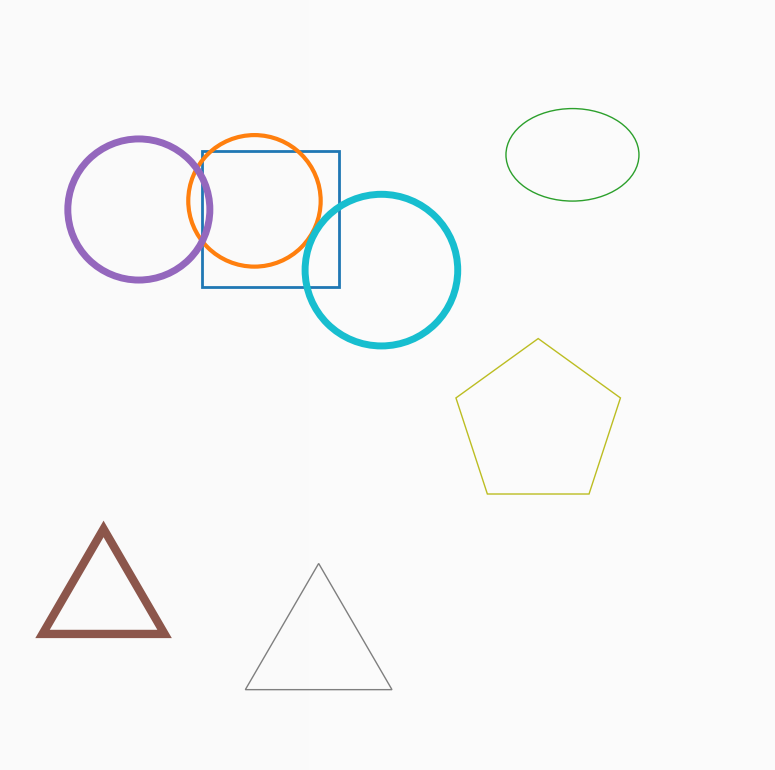[{"shape": "square", "thickness": 1, "radius": 0.44, "center": [0.349, 0.716]}, {"shape": "circle", "thickness": 1.5, "radius": 0.43, "center": [0.328, 0.739]}, {"shape": "oval", "thickness": 0.5, "radius": 0.43, "center": [0.739, 0.799]}, {"shape": "circle", "thickness": 2.5, "radius": 0.46, "center": [0.179, 0.728]}, {"shape": "triangle", "thickness": 3, "radius": 0.45, "center": [0.134, 0.222]}, {"shape": "triangle", "thickness": 0.5, "radius": 0.55, "center": [0.411, 0.159]}, {"shape": "pentagon", "thickness": 0.5, "radius": 0.56, "center": [0.694, 0.449]}, {"shape": "circle", "thickness": 2.5, "radius": 0.49, "center": [0.492, 0.649]}]